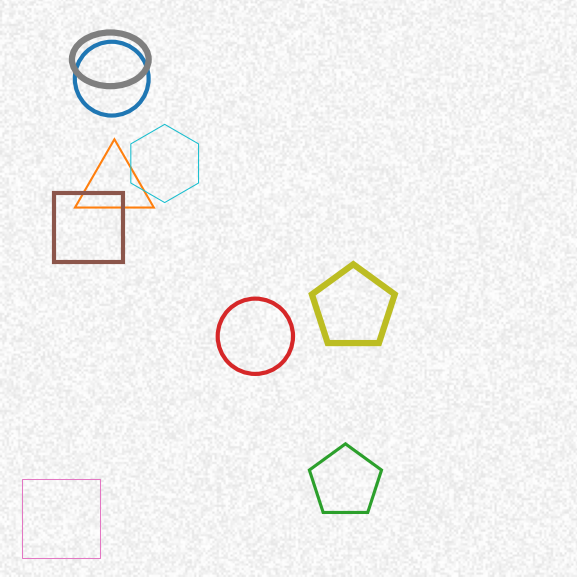[{"shape": "circle", "thickness": 2, "radius": 0.32, "center": [0.193, 0.863]}, {"shape": "triangle", "thickness": 1, "radius": 0.39, "center": [0.198, 0.679]}, {"shape": "pentagon", "thickness": 1.5, "radius": 0.33, "center": [0.598, 0.165]}, {"shape": "circle", "thickness": 2, "radius": 0.33, "center": [0.442, 0.417]}, {"shape": "square", "thickness": 2, "radius": 0.3, "center": [0.153, 0.605]}, {"shape": "square", "thickness": 0.5, "radius": 0.34, "center": [0.106, 0.102]}, {"shape": "oval", "thickness": 3, "radius": 0.33, "center": [0.191, 0.896]}, {"shape": "pentagon", "thickness": 3, "radius": 0.38, "center": [0.612, 0.466]}, {"shape": "hexagon", "thickness": 0.5, "radius": 0.34, "center": [0.285, 0.716]}]